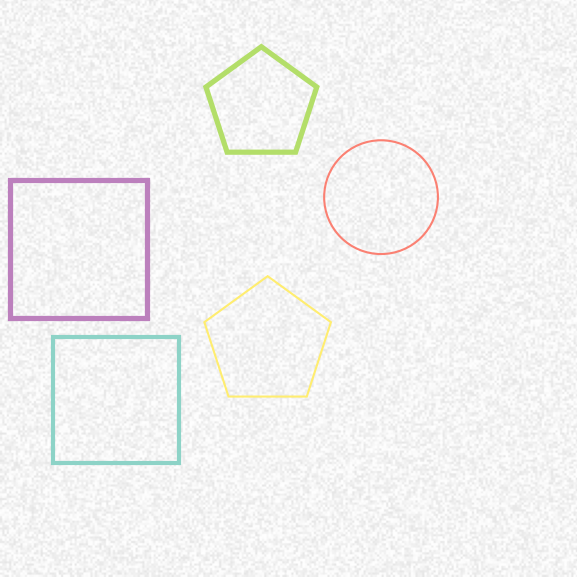[{"shape": "square", "thickness": 2, "radius": 0.55, "center": [0.201, 0.306]}, {"shape": "circle", "thickness": 1, "radius": 0.49, "center": [0.66, 0.658]}, {"shape": "pentagon", "thickness": 2.5, "radius": 0.5, "center": [0.453, 0.817]}, {"shape": "square", "thickness": 2.5, "radius": 0.59, "center": [0.135, 0.568]}, {"shape": "pentagon", "thickness": 1, "radius": 0.58, "center": [0.463, 0.406]}]